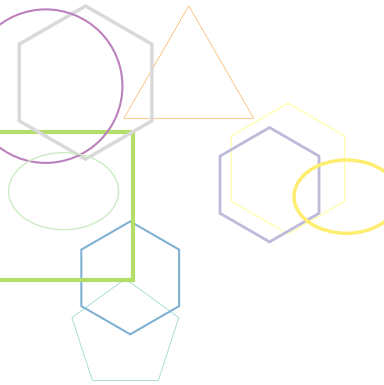[{"shape": "pentagon", "thickness": 0.5, "radius": 0.73, "center": [0.326, 0.13]}, {"shape": "hexagon", "thickness": 1, "radius": 0.85, "center": [0.748, 0.562]}, {"shape": "hexagon", "thickness": 2, "radius": 0.74, "center": [0.7, 0.52]}, {"shape": "hexagon", "thickness": 1.5, "radius": 0.73, "center": [0.338, 0.278]}, {"shape": "triangle", "thickness": 0.5, "radius": 0.97, "center": [0.49, 0.79]}, {"shape": "square", "thickness": 3, "radius": 0.96, "center": [0.154, 0.466]}, {"shape": "hexagon", "thickness": 2.5, "radius": 0.99, "center": [0.222, 0.786]}, {"shape": "circle", "thickness": 1.5, "radius": 1.0, "center": [0.119, 0.776]}, {"shape": "oval", "thickness": 1, "radius": 0.71, "center": [0.165, 0.503]}, {"shape": "oval", "thickness": 2.5, "radius": 0.68, "center": [0.9, 0.489]}]